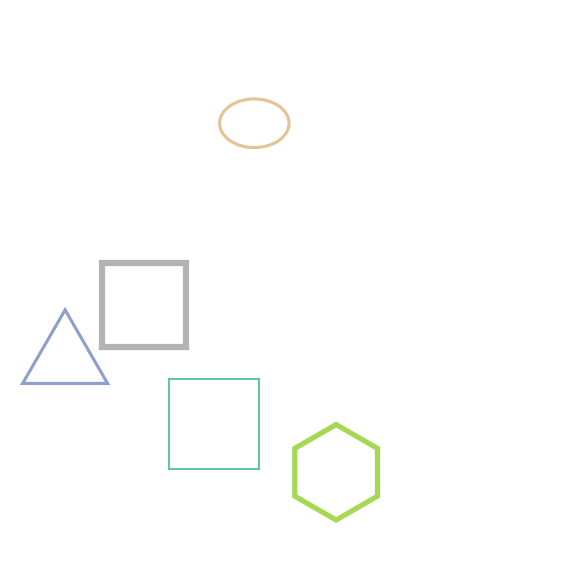[{"shape": "square", "thickness": 1, "radius": 0.39, "center": [0.371, 0.264]}, {"shape": "triangle", "thickness": 1.5, "radius": 0.42, "center": [0.113, 0.378]}, {"shape": "hexagon", "thickness": 2.5, "radius": 0.41, "center": [0.582, 0.181]}, {"shape": "oval", "thickness": 1.5, "radius": 0.3, "center": [0.44, 0.786]}, {"shape": "square", "thickness": 3, "radius": 0.37, "center": [0.25, 0.471]}]